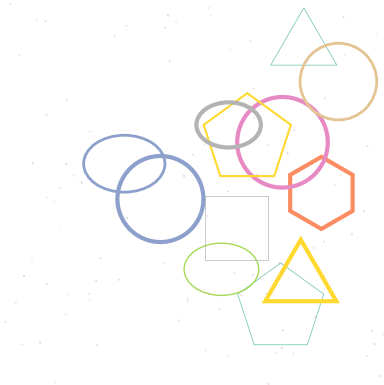[{"shape": "triangle", "thickness": 0.5, "radius": 0.5, "center": [0.789, 0.88]}, {"shape": "pentagon", "thickness": 0.5, "radius": 0.59, "center": [0.729, 0.2]}, {"shape": "hexagon", "thickness": 3, "radius": 0.47, "center": [0.835, 0.499]}, {"shape": "circle", "thickness": 3, "radius": 0.56, "center": [0.417, 0.483]}, {"shape": "oval", "thickness": 2, "radius": 0.53, "center": [0.323, 0.575]}, {"shape": "circle", "thickness": 3, "radius": 0.59, "center": [0.734, 0.63]}, {"shape": "oval", "thickness": 1, "radius": 0.48, "center": [0.575, 0.301]}, {"shape": "triangle", "thickness": 3, "radius": 0.53, "center": [0.781, 0.271]}, {"shape": "pentagon", "thickness": 1.5, "radius": 0.6, "center": [0.642, 0.639]}, {"shape": "circle", "thickness": 2, "radius": 0.5, "center": [0.879, 0.788]}, {"shape": "square", "thickness": 0.5, "radius": 0.41, "center": [0.613, 0.408]}, {"shape": "oval", "thickness": 3, "radius": 0.42, "center": [0.594, 0.676]}]